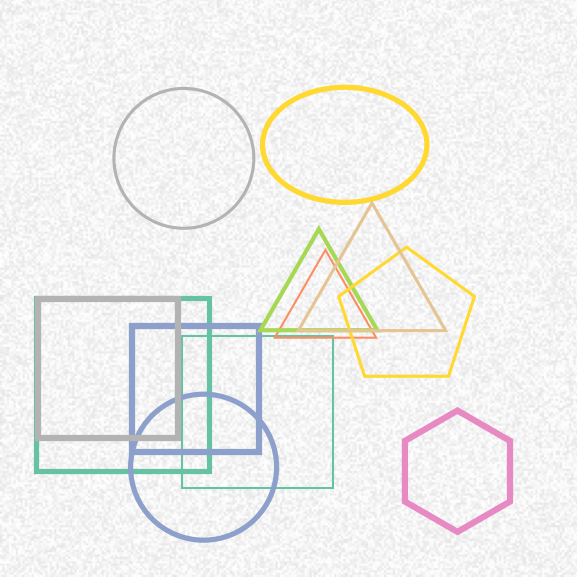[{"shape": "square", "thickness": 2.5, "radius": 0.75, "center": [0.212, 0.334]}, {"shape": "square", "thickness": 1, "radius": 0.66, "center": [0.446, 0.285]}, {"shape": "triangle", "thickness": 1, "radius": 0.51, "center": [0.563, 0.465]}, {"shape": "circle", "thickness": 2.5, "radius": 0.63, "center": [0.353, 0.19]}, {"shape": "square", "thickness": 3, "radius": 0.55, "center": [0.339, 0.326]}, {"shape": "hexagon", "thickness": 3, "radius": 0.53, "center": [0.792, 0.183]}, {"shape": "triangle", "thickness": 2, "radius": 0.58, "center": [0.552, 0.486]}, {"shape": "pentagon", "thickness": 1.5, "radius": 0.62, "center": [0.704, 0.448]}, {"shape": "oval", "thickness": 2.5, "radius": 0.71, "center": [0.597, 0.748]}, {"shape": "triangle", "thickness": 1.5, "radius": 0.74, "center": [0.644, 0.5]}, {"shape": "square", "thickness": 3, "radius": 0.6, "center": [0.187, 0.361]}, {"shape": "circle", "thickness": 1.5, "radius": 0.61, "center": [0.318, 0.725]}]